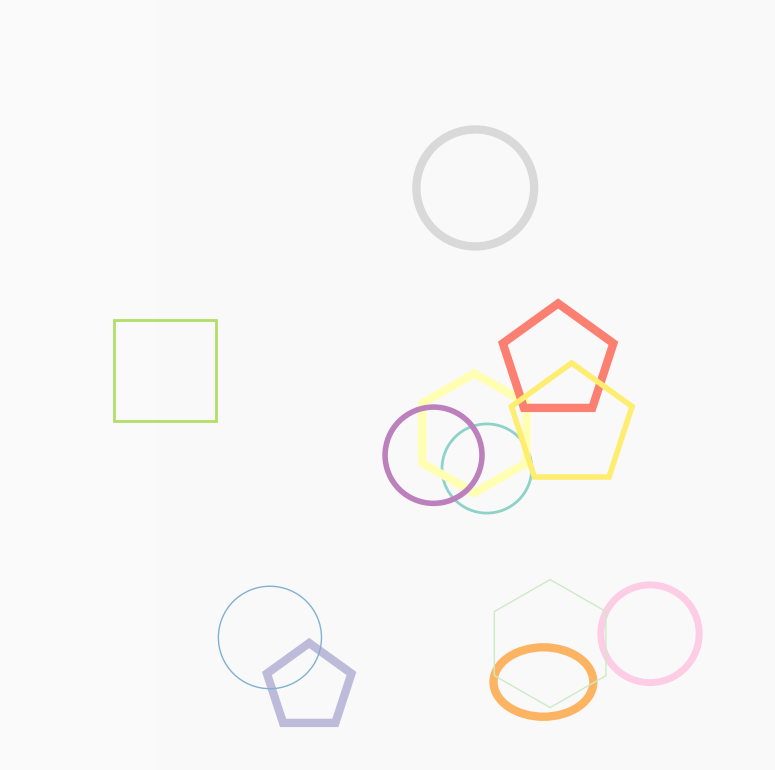[{"shape": "circle", "thickness": 1, "radius": 0.29, "center": [0.628, 0.392]}, {"shape": "hexagon", "thickness": 3, "radius": 0.39, "center": [0.612, 0.437]}, {"shape": "pentagon", "thickness": 3, "radius": 0.29, "center": [0.399, 0.108]}, {"shape": "pentagon", "thickness": 3, "radius": 0.37, "center": [0.72, 0.531]}, {"shape": "circle", "thickness": 0.5, "radius": 0.33, "center": [0.348, 0.172]}, {"shape": "oval", "thickness": 3, "radius": 0.32, "center": [0.701, 0.114]}, {"shape": "square", "thickness": 1, "radius": 0.33, "center": [0.212, 0.519]}, {"shape": "circle", "thickness": 2.5, "radius": 0.32, "center": [0.839, 0.177]}, {"shape": "circle", "thickness": 3, "radius": 0.38, "center": [0.613, 0.756]}, {"shape": "circle", "thickness": 2, "radius": 0.31, "center": [0.559, 0.409]}, {"shape": "hexagon", "thickness": 0.5, "radius": 0.42, "center": [0.71, 0.164]}, {"shape": "pentagon", "thickness": 2, "radius": 0.41, "center": [0.738, 0.447]}]